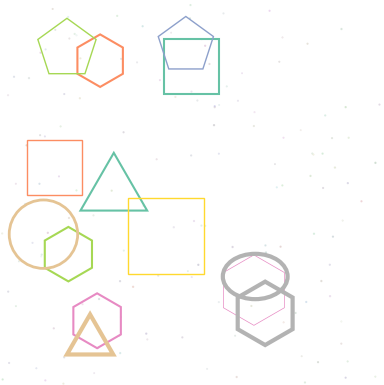[{"shape": "triangle", "thickness": 1.5, "radius": 0.5, "center": [0.296, 0.503]}, {"shape": "square", "thickness": 1.5, "radius": 0.35, "center": [0.497, 0.827]}, {"shape": "square", "thickness": 1, "radius": 0.36, "center": [0.141, 0.565]}, {"shape": "hexagon", "thickness": 1.5, "radius": 0.34, "center": [0.26, 0.842]}, {"shape": "pentagon", "thickness": 1, "radius": 0.38, "center": [0.483, 0.882]}, {"shape": "hexagon", "thickness": 0.5, "radius": 0.46, "center": [0.659, 0.246]}, {"shape": "hexagon", "thickness": 1.5, "radius": 0.36, "center": [0.252, 0.167]}, {"shape": "pentagon", "thickness": 1, "radius": 0.4, "center": [0.174, 0.873]}, {"shape": "hexagon", "thickness": 1.5, "radius": 0.35, "center": [0.178, 0.34]}, {"shape": "square", "thickness": 1, "radius": 0.49, "center": [0.431, 0.386]}, {"shape": "triangle", "thickness": 3, "radius": 0.35, "center": [0.234, 0.114]}, {"shape": "circle", "thickness": 2, "radius": 0.44, "center": [0.113, 0.392]}, {"shape": "oval", "thickness": 3, "radius": 0.42, "center": [0.663, 0.282]}, {"shape": "hexagon", "thickness": 3, "radius": 0.41, "center": [0.689, 0.186]}]